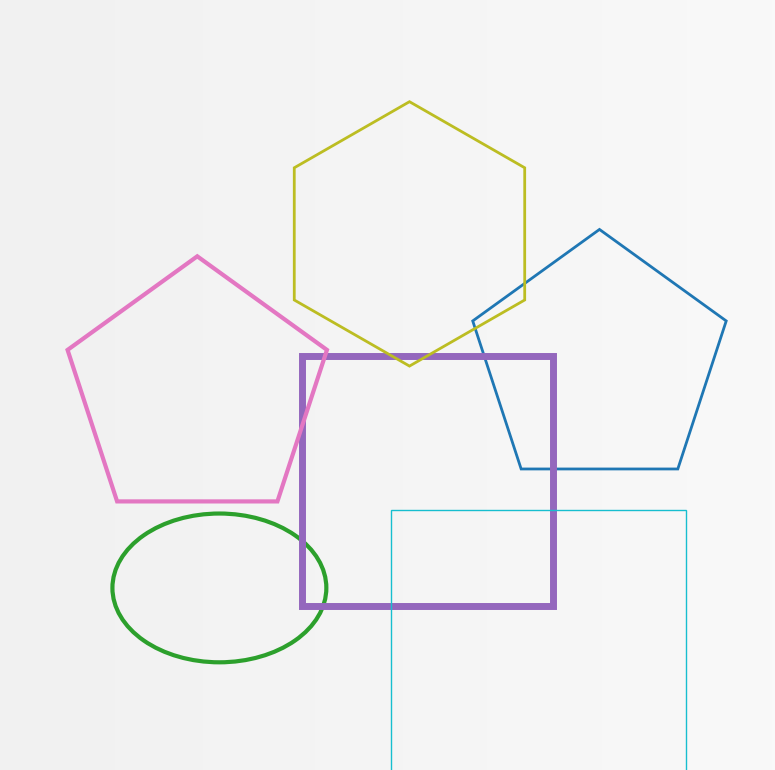[{"shape": "pentagon", "thickness": 1, "radius": 0.86, "center": [0.774, 0.53]}, {"shape": "oval", "thickness": 1.5, "radius": 0.69, "center": [0.283, 0.236]}, {"shape": "square", "thickness": 2.5, "radius": 0.81, "center": [0.551, 0.375]}, {"shape": "pentagon", "thickness": 1.5, "radius": 0.88, "center": [0.255, 0.491]}, {"shape": "hexagon", "thickness": 1, "radius": 0.86, "center": [0.528, 0.696]}, {"shape": "square", "thickness": 0.5, "radius": 0.95, "center": [0.695, 0.147]}]